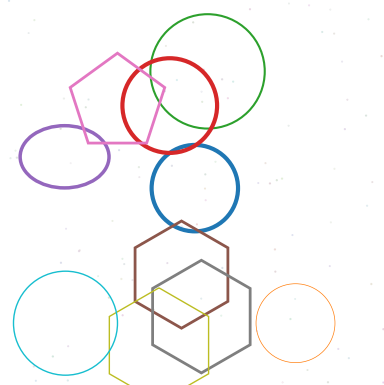[{"shape": "circle", "thickness": 3, "radius": 0.56, "center": [0.506, 0.511]}, {"shape": "circle", "thickness": 0.5, "radius": 0.51, "center": [0.768, 0.161]}, {"shape": "circle", "thickness": 1.5, "radius": 0.74, "center": [0.539, 0.815]}, {"shape": "circle", "thickness": 3, "radius": 0.61, "center": [0.441, 0.726]}, {"shape": "oval", "thickness": 2.5, "radius": 0.58, "center": [0.168, 0.593]}, {"shape": "hexagon", "thickness": 2, "radius": 0.7, "center": [0.471, 0.287]}, {"shape": "pentagon", "thickness": 2, "radius": 0.65, "center": [0.305, 0.733]}, {"shape": "hexagon", "thickness": 2, "radius": 0.73, "center": [0.523, 0.178]}, {"shape": "hexagon", "thickness": 1, "radius": 0.74, "center": [0.413, 0.104]}, {"shape": "circle", "thickness": 1, "radius": 0.68, "center": [0.17, 0.161]}]